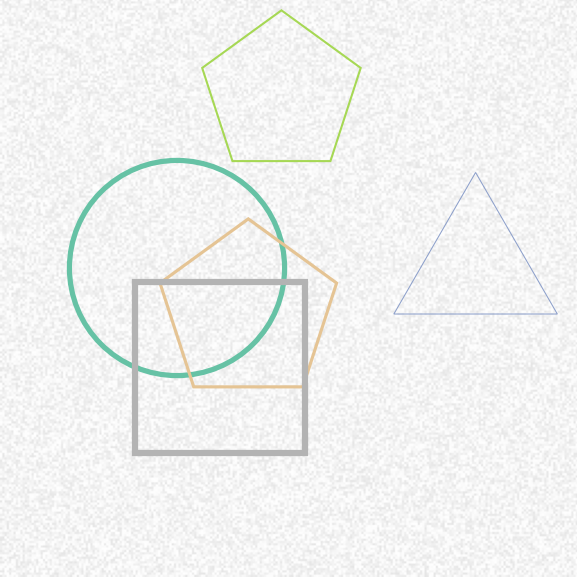[{"shape": "circle", "thickness": 2.5, "radius": 0.93, "center": [0.307, 0.535]}, {"shape": "triangle", "thickness": 0.5, "radius": 0.82, "center": [0.824, 0.537]}, {"shape": "pentagon", "thickness": 1, "radius": 0.72, "center": [0.487, 0.837]}, {"shape": "pentagon", "thickness": 1.5, "radius": 0.8, "center": [0.43, 0.459]}, {"shape": "square", "thickness": 3, "radius": 0.74, "center": [0.381, 0.363]}]